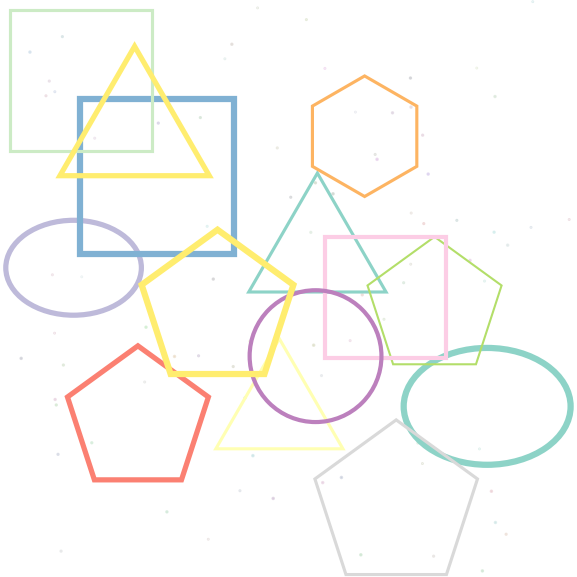[{"shape": "triangle", "thickness": 1.5, "radius": 0.69, "center": [0.55, 0.562]}, {"shape": "oval", "thickness": 3, "radius": 0.72, "center": [0.844, 0.295]}, {"shape": "triangle", "thickness": 1.5, "radius": 0.64, "center": [0.484, 0.286]}, {"shape": "oval", "thickness": 2.5, "radius": 0.59, "center": [0.127, 0.536]}, {"shape": "pentagon", "thickness": 2.5, "radius": 0.64, "center": [0.239, 0.272]}, {"shape": "square", "thickness": 3, "radius": 0.67, "center": [0.272, 0.694]}, {"shape": "hexagon", "thickness": 1.5, "radius": 0.52, "center": [0.631, 0.763]}, {"shape": "pentagon", "thickness": 1, "radius": 0.61, "center": [0.752, 0.467]}, {"shape": "square", "thickness": 2, "radius": 0.52, "center": [0.668, 0.483]}, {"shape": "pentagon", "thickness": 1.5, "radius": 0.74, "center": [0.686, 0.124]}, {"shape": "circle", "thickness": 2, "radius": 0.57, "center": [0.546, 0.382]}, {"shape": "square", "thickness": 1.5, "radius": 0.61, "center": [0.14, 0.86]}, {"shape": "triangle", "thickness": 2.5, "radius": 0.75, "center": [0.233, 0.77]}, {"shape": "pentagon", "thickness": 3, "radius": 0.69, "center": [0.377, 0.463]}]